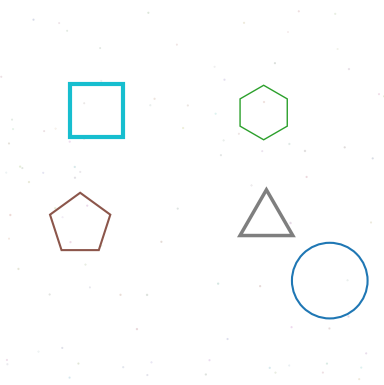[{"shape": "circle", "thickness": 1.5, "radius": 0.49, "center": [0.857, 0.271]}, {"shape": "hexagon", "thickness": 1, "radius": 0.35, "center": [0.685, 0.708]}, {"shape": "pentagon", "thickness": 1.5, "radius": 0.41, "center": [0.208, 0.417]}, {"shape": "triangle", "thickness": 2.5, "radius": 0.4, "center": [0.692, 0.428]}, {"shape": "square", "thickness": 3, "radius": 0.35, "center": [0.251, 0.712]}]